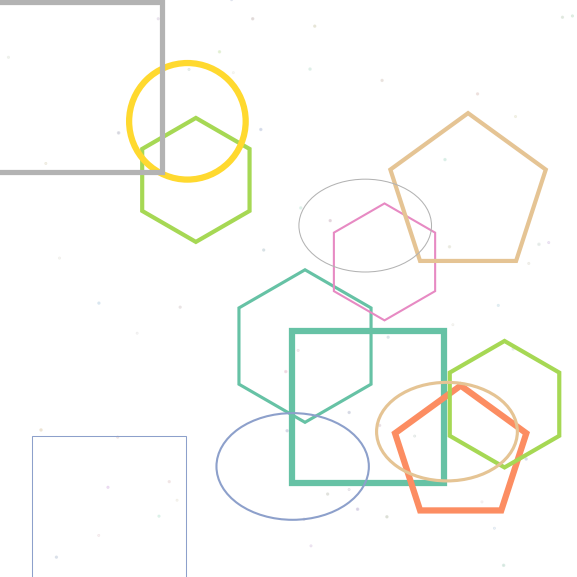[{"shape": "square", "thickness": 3, "radius": 0.66, "center": [0.637, 0.294]}, {"shape": "hexagon", "thickness": 1.5, "radius": 0.66, "center": [0.528, 0.4]}, {"shape": "pentagon", "thickness": 3, "radius": 0.6, "center": [0.798, 0.212]}, {"shape": "oval", "thickness": 1, "radius": 0.66, "center": [0.507, 0.191]}, {"shape": "square", "thickness": 0.5, "radius": 0.67, "center": [0.19, 0.111]}, {"shape": "hexagon", "thickness": 1, "radius": 0.51, "center": [0.666, 0.546]}, {"shape": "hexagon", "thickness": 2, "radius": 0.55, "center": [0.874, 0.299]}, {"shape": "hexagon", "thickness": 2, "radius": 0.54, "center": [0.339, 0.688]}, {"shape": "circle", "thickness": 3, "radius": 0.5, "center": [0.325, 0.789]}, {"shape": "oval", "thickness": 1.5, "radius": 0.61, "center": [0.774, 0.252]}, {"shape": "pentagon", "thickness": 2, "radius": 0.71, "center": [0.81, 0.662]}, {"shape": "square", "thickness": 2.5, "radius": 0.74, "center": [0.134, 0.848]}, {"shape": "oval", "thickness": 0.5, "radius": 0.57, "center": [0.632, 0.609]}]